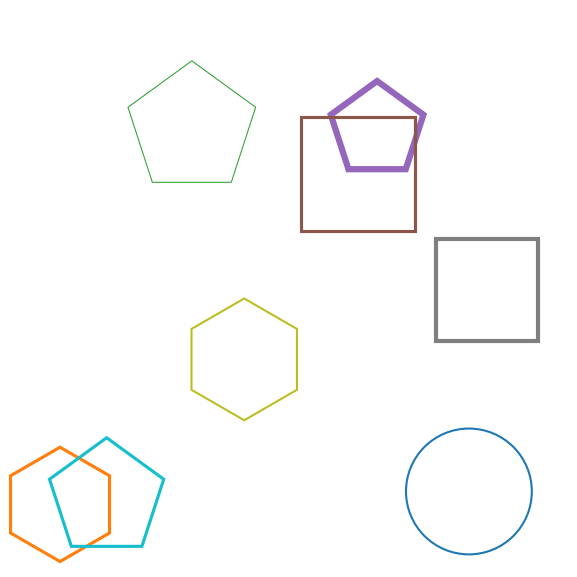[{"shape": "circle", "thickness": 1, "radius": 0.54, "center": [0.812, 0.148]}, {"shape": "hexagon", "thickness": 1.5, "radius": 0.49, "center": [0.104, 0.126]}, {"shape": "pentagon", "thickness": 0.5, "radius": 0.58, "center": [0.332, 0.777]}, {"shape": "pentagon", "thickness": 3, "radius": 0.42, "center": [0.653, 0.774]}, {"shape": "square", "thickness": 1.5, "radius": 0.49, "center": [0.62, 0.697]}, {"shape": "square", "thickness": 2, "radius": 0.44, "center": [0.843, 0.497]}, {"shape": "hexagon", "thickness": 1, "radius": 0.53, "center": [0.423, 0.377]}, {"shape": "pentagon", "thickness": 1.5, "radius": 0.52, "center": [0.185, 0.137]}]